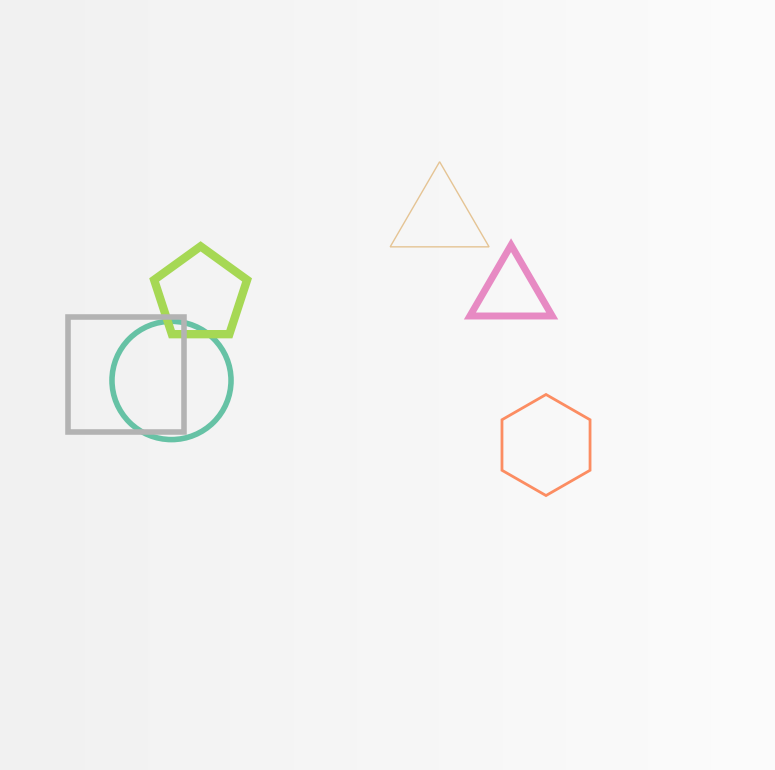[{"shape": "circle", "thickness": 2, "radius": 0.38, "center": [0.221, 0.506]}, {"shape": "hexagon", "thickness": 1, "radius": 0.33, "center": [0.705, 0.422]}, {"shape": "triangle", "thickness": 2.5, "radius": 0.31, "center": [0.659, 0.62]}, {"shape": "pentagon", "thickness": 3, "radius": 0.32, "center": [0.259, 0.617]}, {"shape": "triangle", "thickness": 0.5, "radius": 0.37, "center": [0.567, 0.716]}, {"shape": "square", "thickness": 2, "radius": 0.37, "center": [0.162, 0.513]}]